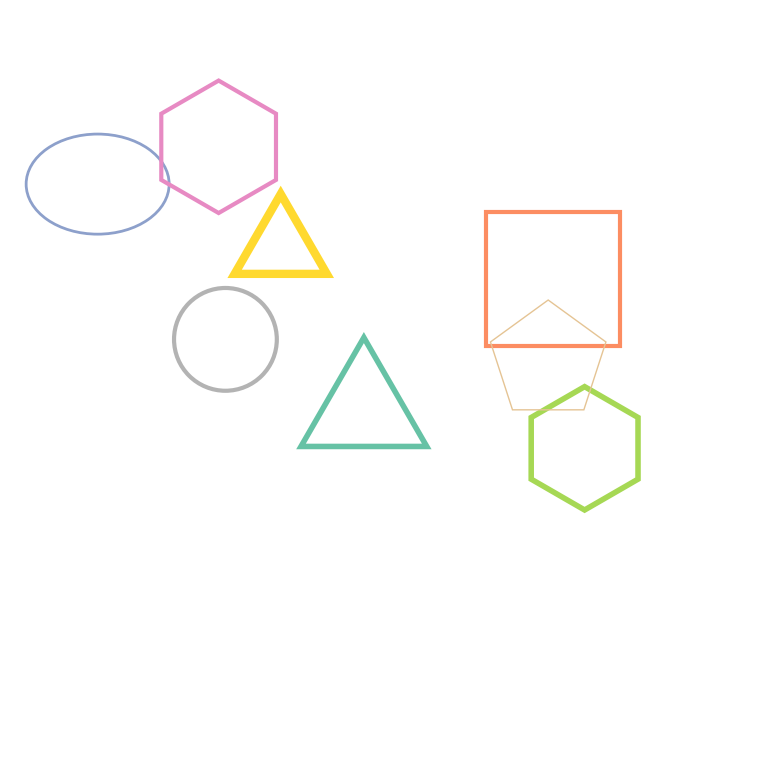[{"shape": "triangle", "thickness": 2, "radius": 0.47, "center": [0.473, 0.467]}, {"shape": "square", "thickness": 1.5, "radius": 0.44, "center": [0.719, 0.637]}, {"shape": "oval", "thickness": 1, "radius": 0.46, "center": [0.127, 0.761]}, {"shape": "hexagon", "thickness": 1.5, "radius": 0.43, "center": [0.284, 0.809]}, {"shape": "hexagon", "thickness": 2, "radius": 0.4, "center": [0.759, 0.418]}, {"shape": "triangle", "thickness": 3, "radius": 0.35, "center": [0.365, 0.679]}, {"shape": "pentagon", "thickness": 0.5, "radius": 0.39, "center": [0.712, 0.532]}, {"shape": "circle", "thickness": 1.5, "radius": 0.33, "center": [0.293, 0.559]}]